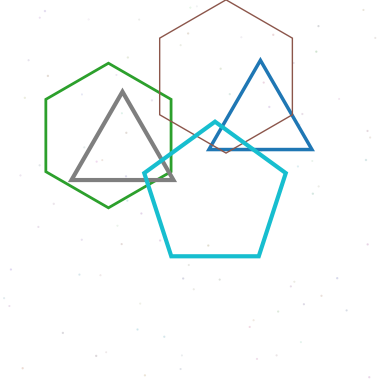[{"shape": "triangle", "thickness": 2.5, "radius": 0.77, "center": [0.676, 0.689]}, {"shape": "hexagon", "thickness": 2, "radius": 0.94, "center": [0.282, 0.648]}, {"shape": "hexagon", "thickness": 1, "radius": 0.99, "center": [0.587, 0.801]}, {"shape": "triangle", "thickness": 3, "radius": 0.76, "center": [0.318, 0.609]}, {"shape": "pentagon", "thickness": 3, "radius": 0.97, "center": [0.558, 0.491]}]